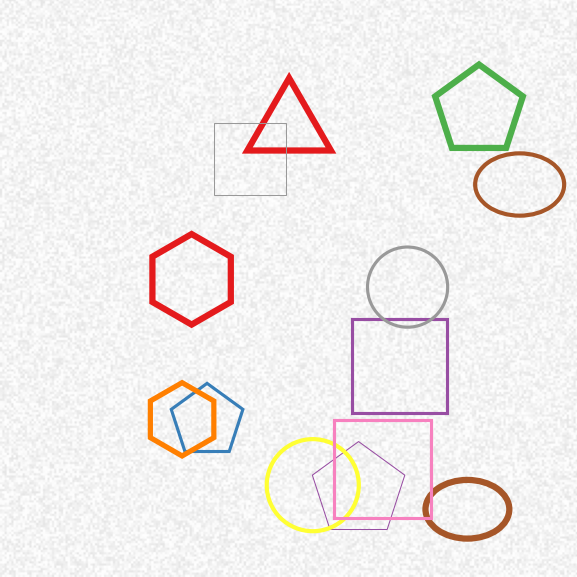[{"shape": "triangle", "thickness": 3, "radius": 0.42, "center": [0.501, 0.78]}, {"shape": "hexagon", "thickness": 3, "radius": 0.39, "center": [0.332, 0.515]}, {"shape": "pentagon", "thickness": 1.5, "radius": 0.33, "center": [0.359, 0.27]}, {"shape": "pentagon", "thickness": 3, "radius": 0.4, "center": [0.829, 0.808]}, {"shape": "square", "thickness": 1.5, "radius": 0.41, "center": [0.692, 0.366]}, {"shape": "pentagon", "thickness": 0.5, "radius": 0.42, "center": [0.621, 0.15]}, {"shape": "hexagon", "thickness": 2.5, "radius": 0.32, "center": [0.315, 0.273]}, {"shape": "circle", "thickness": 2, "radius": 0.4, "center": [0.542, 0.159]}, {"shape": "oval", "thickness": 2, "radius": 0.39, "center": [0.9, 0.68]}, {"shape": "oval", "thickness": 3, "radius": 0.36, "center": [0.809, 0.117]}, {"shape": "square", "thickness": 1.5, "radius": 0.42, "center": [0.663, 0.187]}, {"shape": "square", "thickness": 0.5, "radius": 0.31, "center": [0.433, 0.723]}, {"shape": "circle", "thickness": 1.5, "radius": 0.35, "center": [0.706, 0.502]}]